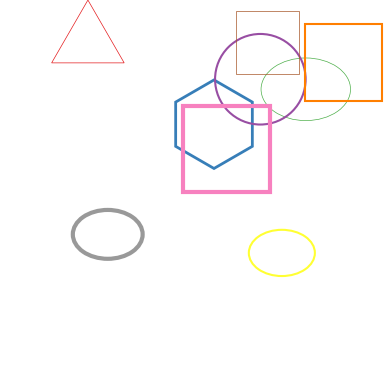[{"shape": "triangle", "thickness": 0.5, "radius": 0.54, "center": [0.228, 0.891]}, {"shape": "hexagon", "thickness": 2, "radius": 0.57, "center": [0.556, 0.677]}, {"shape": "oval", "thickness": 0.5, "radius": 0.58, "center": [0.794, 0.768]}, {"shape": "circle", "thickness": 1.5, "radius": 0.59, "center": [0.676, 0.794]}, {"shape": "square", "thickness": 1.5, "radius": 0.5, "center": [0.893, 0.837]}, {"shape": "oval", "thickness": 1.5, "radius": 0.43, "center": [0.732, 0.343]}, {"shape": "square", "thickness": 0.5, "radius": 0.41, "center": [0.695, 0.889]}, {"shape": "square", "thickness": 3, "radius": 0.56, "center": [0.588, 0.612]}, {"shape": "oval", "thickness": 3, "radius": 0.45, "center": [0.28, 0.391]}]